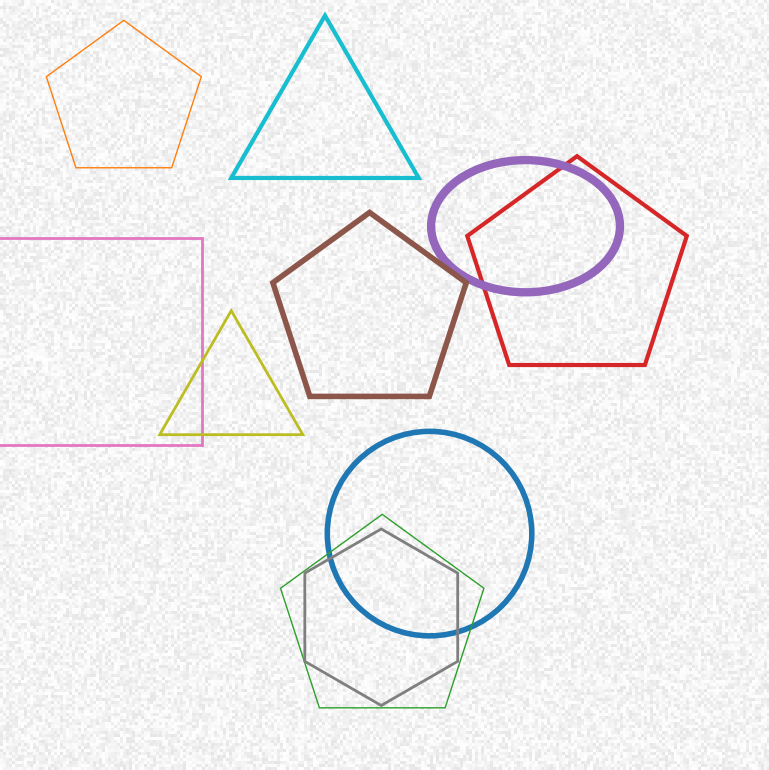[{"shape": "circle", "thickness": 2, "radius": 0.66, "center": [0.558, 0.307]}, {"shape": "pentagon", "thickness": 0.5, "radius": 0.53, "center": [0.161, 0.868]}, {"shape": "pentagon", "thickness": 0.5, "radius": 0.69, "center": [0.496, 0.193]}, {"shape": "pentagon", "thickness": 1.5, "radius": 0.75, "center": [0.749, 0.647]}, {"shape": "oval", "thickness": 3, "radius": 0.61, "center": [0.683, 0.706]}, {"shape": "pentagon", "thickness": 2, "radius": 0.66, "center": [0.48, 0.592]}, {"shape": "square", "thickness": 1, "radius": 0.67, "center": [0.128, 0.557]}, {"shape": "hexagon", "thickness": 1, "radius": 0.57, "center": [0.495, 0.198]}, {"shape": "triangle", "thickness": 1, "radius": 0.54, "center": [0.3, 0.489]}, {"shape": "triangle", "thickness": 1.5, "radius": 0.7, "center": [0.422, 0.839]}]